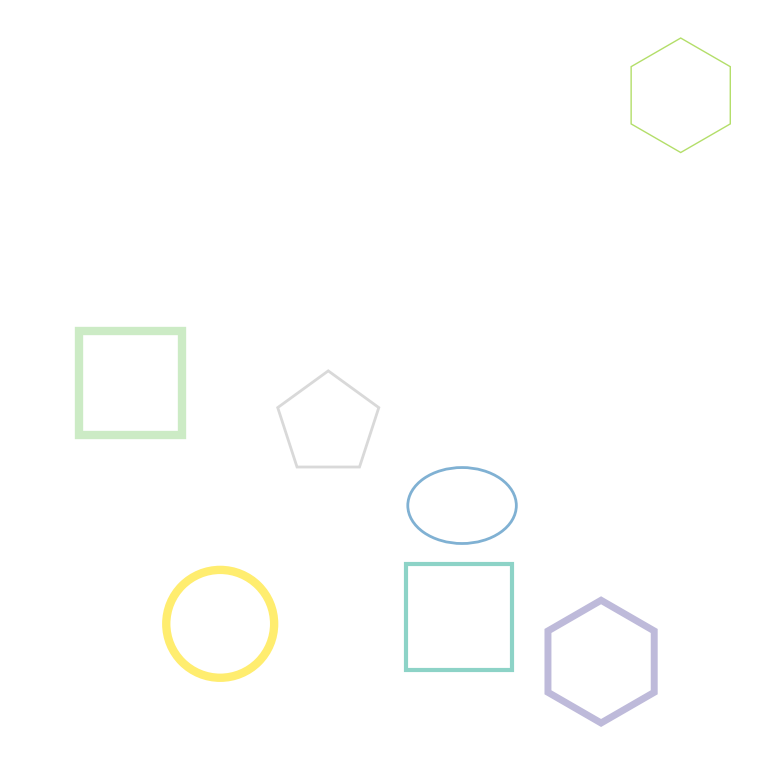[{"shape": "square", "thickness": 1.5, "radius": 0.35, "center": [0.596, 0.199]}, {"shape": "hexagon", "thickness": 2.5, "radius": 0.4, "center": [0.781, 0.141]}, {"shape": "oval", "thickness": 1, "radius": 0.35, "center": [0.6, 0.343]}, {"shape": "hexagon", "thickness": 0.5, "radius": 0.37, "center": [0.884, 0.876]}, {"shape": "pentagon", "thickness": 1, "radius": 0.35, "center": [0.426, 0.449]}, {"shape": "square", "thickness": 3, "radius": 0.34, "center": [0.17, 0.503]}, {"shape": "circle", "thickness": 3, "radius": 0.35, "center": [0.286, 0.19]}]